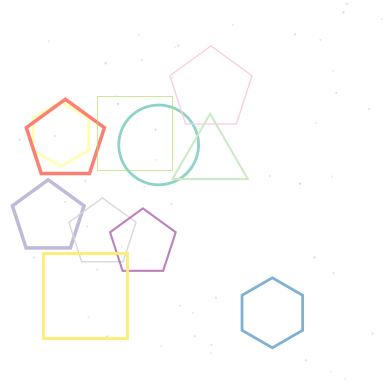[{"shape": "circle", "thickness": 2, "radius": 0.52, "center": [0.412, 0.624]}, {"shape": "hexagon", "thickness": 2, "radius": 0.42, "center": [0.158, 0.651]}, {"shape": "pentagon", "thickness": 2.5, "radius": 0.49, "center": [0.125, 0.435]}, {"shape": "pentagon", "thickness": 2.5, "radius": 0.53, "center": [0.17, 0.636]}, {"shape": "hexagon", "thickness": 2, "radius": 0.45, "center": [0.707, 0.188]}, {"shape": "square", "thickness": 0.5, "radius": 0.48, "center": [0.35, 0.655]}, {"shape": "pentagon", "thickness": 1, "radius": 0.56, "center": [0.548, 0.769]}, {"shape": "pentagon", "thickness": 1, "radius": 0.46, "center": [0.266, 0.394]}, {"shape": "pentagon", "thickness": 1.5, "radius": 0.45, "center": [0.371, 0.369]}, {"shape": "triangle", "thickness": 1.5, "radius": 0.57, "center": [0.546, 0.591]}, {"shape": "square", "thickness": 2, "radius": 0.55, "center": [0.221, 0.232]}]